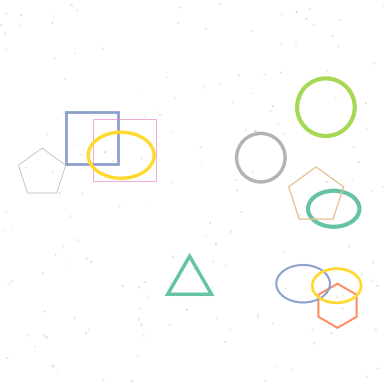[{"shape": "oval", "thickness": 3, "radius": 0.33, "center": [0.867, 0.458]}, {"shape": "triangle", "thickness": 2.5, "radius": 0.33, "center": [0.493, 0.269]}, {"shape": "hexagon", "thickness": 1.5, "radius": 0.29, "center": [0.877, 0.206]}, {"shape": "oval", "thickness": 1.5, "radius": 0.35, "center": [0.787, 0.263]}, {"shape": "square", "thickness": 2, "radius": 0.34, "center": [0.238, 0.641]}, {"shape": "square", "thickness": 0.5, "radius": 0.4, "center": [0.323, 0.611]}, {"shape": "circle", "thickness": 3, "radius": 0.37, "center": [0.847, 0.722]}, {"shape": "oval", "thickness": 2, "radius": 0.32, "center": [0.874, 0.258]}, {"shape": "oval", "thickness": 2.5, "radius": 0.43, "center": [0.315, 0.597]}, {"shape": "pentagon", "thickness": 1, "radius": 0.37, "center": [0.821, 0.492]}, {"shape": "circle", "thickness": 2.5, "radius": 0.32, "center": [0.678, 0.59]}, {"shape": "pentagon", "thickness": 0.5, "radius": 0.32, "center": [0.109, 0.551]}]